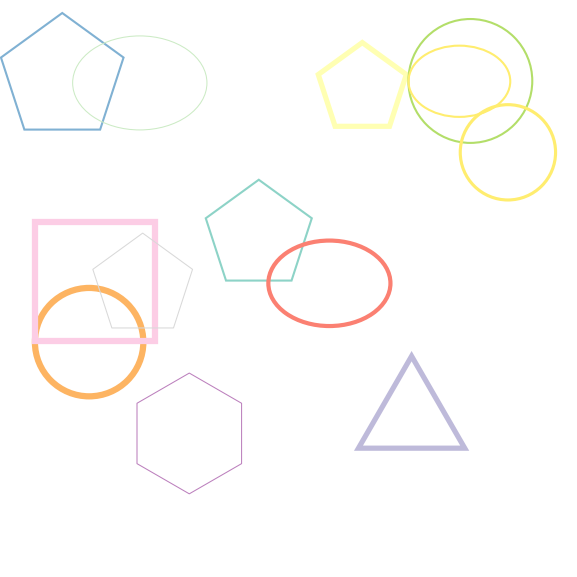[{"shape": "pentagon", "thickness": 1, "radius": 0.48, "center": [0.448, 0.591]}, {"shape": "pentagon", "thickness": 2.5, "radius": 0.4, "center": [0.627, 0.845]}, {"shape": "triangle", "thickness": 2.5, "radius": 0.53, "center": [0.713, 0.276]}, {"shape": "oval", "thickness": 2, "radius": 0.53, "center": [0.57, 0.509]}, {"shape": "pentagon", "thickness": 1, "radius": 0.56, "center": [0.108, 0.865]}, {"shape": "circle", "thickness": 3, "radius": 0.47, "center": [0.154, 0.407]}, {"shape": "circle", "thickness": 1, "radius": 0.54, "center": [0.814, 0.859]}, {"shape": "square", "thickness": 3, "radius": 0.52, "center": [0.164, 0.511]}, {"shape": "pentagon", "thickness": 0.5, "radius": 0.45, "center": [0.247, 0.505]}, {"shape": "hexagon", "thickness": 0.5, "radius": 0.52, "center": [0.328, 0.249]}, {"shape": "oval", "thickness": 0.5, "radius": 0.58, "center": [0.242, 0.856]}, {"shape": "circle", "thickness": 1.5, "radius": 0.41, "center": [0.879, 0.735]}, {"shape": "oval", "thickness": 1, "radius": 0.44, "center": [0.795, 0.858]}]